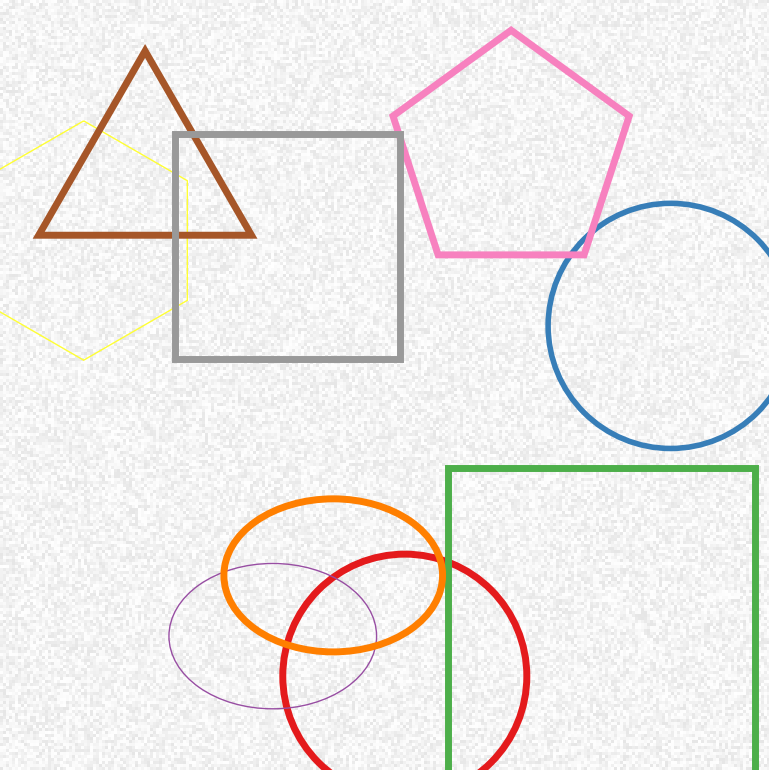[{"shape": "circle", "thickness": 2.5, "radius": 0.79, "center": [0.526, 0.122]}, {"shape": "circle", "thickness": 2, "radius": 0.8, "center": [0.871, 0.577]}, {"shape": "square", "thickness": 2.5, "radius": 1.0, "center": [0.781, 0.192]}, {"shape": "oval", "thickness": 0.5, "radius": 0.67, "center": [0.354, 0.174]}, {"shape": "oval", "thickness": 2.5, "radius": 0.71, "center": [0.433, 0.253]}, {"shape": "hexagon", "thickness": 0.5, "radius": 0.78, "center": [0.109, 0.688]}, {"shape": "triangle", "thickness": 2.5, "radius": 0.8, "center": [0.188, 0.774]}, {"shape": "pentagon", "thickness": 2.5, "radius": 0.81, "center": [0.664, 0.799]}, {"shape": "square", "thickness": 2.5, "radius": 0.73, "center": [0.373, 0.68]}]